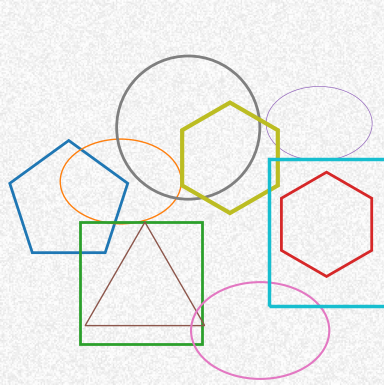[{"shape": "pentagon", "thickness": 2, "radius": 0.81, "center": [0.179, 0.474]}, {"shape": "oval", "thickness": 1, "radius": 0.79, "center": [0.314, 0.529]}, {"shape": "square", "thickness": 2, "radius": 0.79, "center": [0.367, 0.265]}, {"shape": "hexagon", "thickness": 2, "radius": 0.68, "center": [0.848, 0.417]}, {"shape": "oval", "thickness": 0.5, "radius": 0.69, "center": [0.829, 0.679]}, {"shape": "triangle", "thickness": 1, "radius": 0.9, "center": [0.376, 0.244]}, {"shape": "oval", "thickness": 1.5, "radius": 0.9, "center": [0.676, 0.141]}, {"shape": "circle", "thickness": 2, "radius": 0.93, "center": [0.489, 0.669]}, {"shape": "hexagon", "thickness": 3, "radius": 0.72, "center": [0.597, 0.59]}, {"shape": "square", "thickness": 2.5, "radius": 0.96, "center": [0.89, 0.396]}]